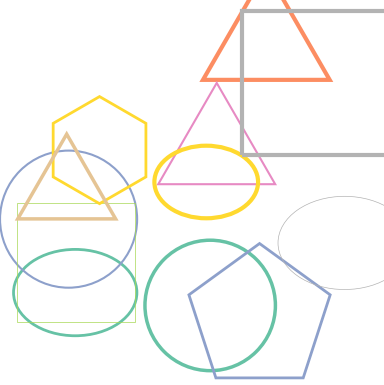[{"shape": "oval", "thickness": 2, "radius": 0.8, "center": [0.195, 0.24]}, {"shape": "circle", "thickness": 2.5, "radius": 0.85, "center": [0.546, 0.207]}, {"shape": "triangle", "thickness": 3, "radius": 0.95, "center": [0.692, 0.888]}, {"shape": "pentagon", "thickness": 2, "radius": 0.96, "center": [0.674, 0.175]}, {"shape": "circle", "thickness": 1.5, "radius": 0.89, "center": [0.178, 0.431]}, {"shape": "triangle", "thickness": 1.5, "radius": 0.88, "center": [0.563, 0.609]}, {"shape": "square", "thickness": 0.5, "radius": 0.77, "center": [0.197, 0.318]}, {"shape": "oval", "thickness": 3, "radius": 0.67, "center": [0.536, 0.527]}, {"shape": "hexagon", "thickness": 2, "radius": 0.7, "center": [0.259, 0.61]}, {"shape": "triangle", "thickness": 2.5, "radius": 0.73, "center": [0.173, 0.505]}, {"shape": "oval", "thickness": 0.5, "radius": 0.86, "center": [0.895, 0.369]}, {"shape": "square", "thickness": 3, "radius": 0.94, "center": [0.816, 0.785]}]